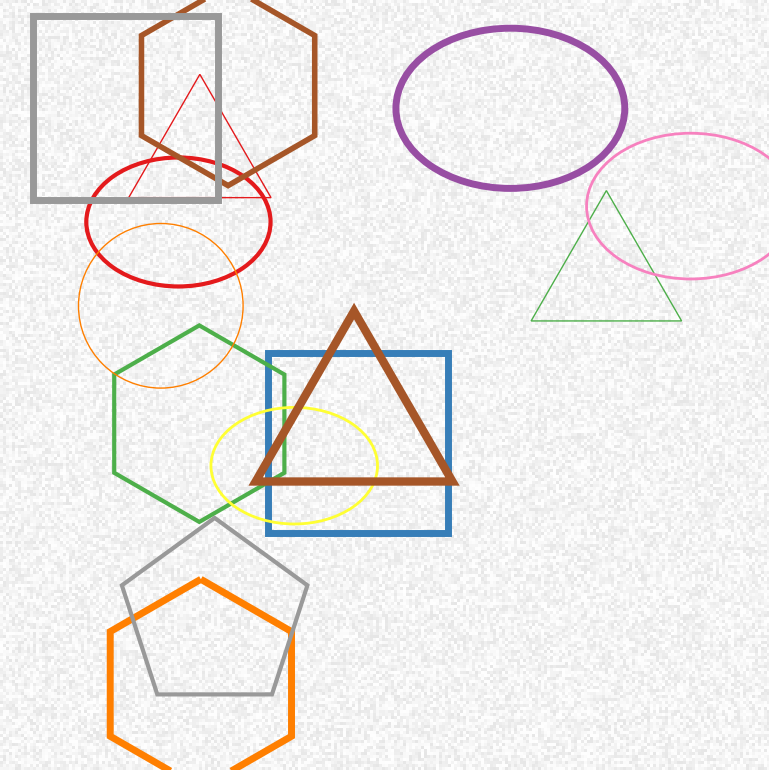[{"shape": "triangle", "thickness": 0.5, "radius": 0.53, "center": [0.26, 0.797]}, {"shape": "oval", "thickness": 1.5, "radius": 0.6, "center": [0.232, 0.712]}, {"shape": "square", "thickness": 2.5, "radius": 0.58, "center": [0.465, 0.425]}, {"shape": "triangle", "thickness": 0.5, "radius": 0.56, "center": [0.787, 0.64]}, {"shape": "hexagon", "thickness": 1.5, "radius": 0.64, "center": [0.259, 0.45]}, {"shape": "oval", "thickness": 2.5, "radius": 0.74, "center": [0.663, 0.859]}, {"shape": "hexagon", "thickness": 2.5, "radius": 0.68, "center": [0.261, 0.112]}, {"shape": "circle", "thickness": 0.5, "radius": 0.53, "center": [0.209, 0.603]}, {"shape": "oval", "thickness": 1, "radius": 0.54, "center": [0.382, 0.395]}, {"shape": "hexagon", "thickness": 2, "radius": 0.65, "center": [0.296, 0.889]}, {"shape": "triangle", "thickness": 3, "radius": 0.74, "center": [0.46, 0.448]}, {"shape": "oval", "thickness": 1, "radius": 0.68, "center": [0.897, 0.732]}, {"shape": "square", "thickness": 2.5, "radius": 0.6, "center": [0.163, 0.859]}, {"shape": "pentagon", "thickness": 1.5, "radius": 0.63, "center": [0.279, 0.201]}]